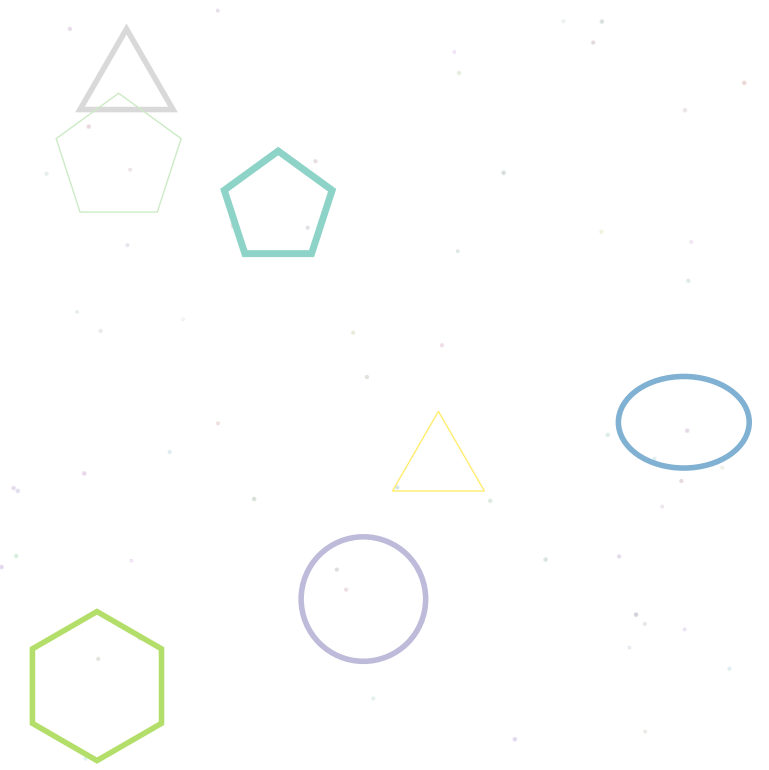[{"shape": "pentagon", "thickness": 2.5, "radius": 0.37, "center": [0.361, 0.73]}, {"shape": "circle", "thickness": 2, "radius": 0.4, "center": [0.472, 0.222]}, {"shape": "oval", "thickness": 2, "radius": 0.42, "center": [0.888, 0.452]}, {"shape": "hexagon", "thickness": 2, "radius": 0.48, "center": [0.126, 0.109]}, {"shape": "triangle", "thickness": 2, "radius": 0.35, "center": [0.164, 0.893]}, {"shape": "pentagon", "thickness": 0.5, "radius": 0.43, "center": [0.154, 0.794]}, {"shape": "triangle", "thickness": 0.5, "radius": 0.34, "center": [0.569, 0.397]}]